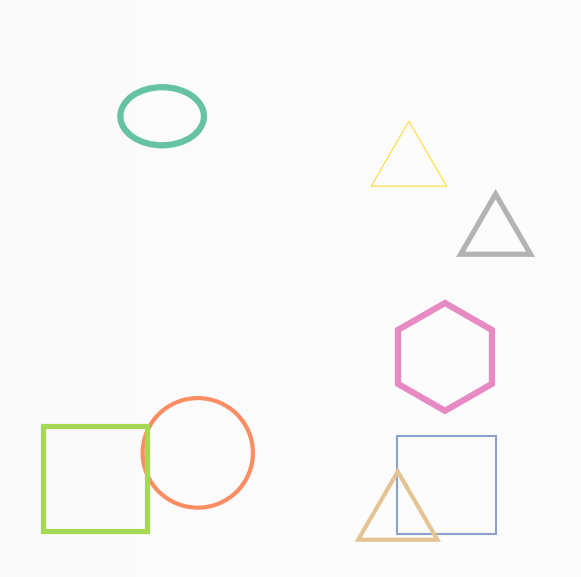[{"shape": "oval", "thickness": 3, "radius": 0.36, "center": [0.279, 0.798]}, {"shape": "circle", "thickness": 2, "radius": 0.47, "center": [0.34, 0.215]}, {"shape": "square", "thickness": 1, "radius": 0.42, "center": [0.768, 0.16]}, {"shape": "hexagon", "thickness": 3, "radius": 0.47, "center": [0.766, 0.381]}, {"shape": "square", "thickness": 2.5, "radius": 0.45, "center": [0.163, 0.171]}, {"shape": "triangle", "thickness": 0.5, "radius": 0.37, "center": [0.703, 0.714]}, {"shape": "triangle", "thickness": 2, "radius": 0.39, "center": [0.684, 0.104]}, {"shape": "triangle", "thickness": 2.5, "radius": 0.35, "center": [0.853, 0.594]}]